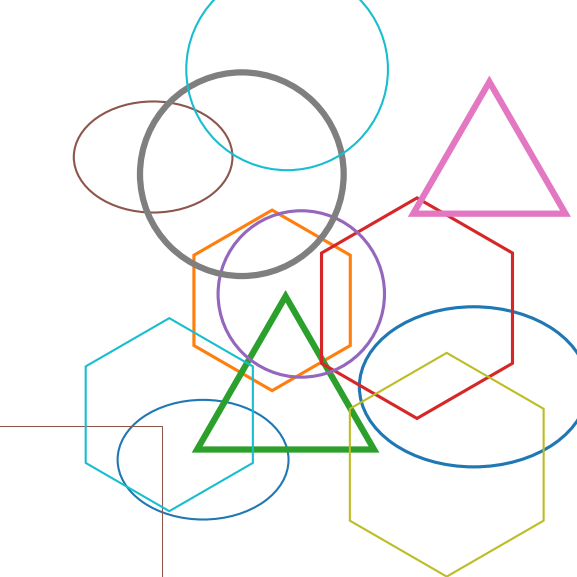[{"shape": "oval", "thickness": 1.5, "radius": 0.99, "center": [0.82, 0.329]}, {"shape": "oval", "thickness": 1, "radius": 0.74, "center": [0.352, 0.203]}, {"shape": "hexagon", "thickness": 1.5, "radius": 0.78, "center": [0.471, 0.479]}, {"shape": "triangle", "thickness": 3, "radius": 0.88, "center": [0.495, 0.309]}, {"shape": "hexagon", "thickness": 1.5, "radius": 0.95, "center": [0.722, 0.466]}, {"shape": "circle", "thickness": 1.5, "radius": 0.72, "center": [0.522, 0.49]}, {"shape": "square", "thickness": 0.5, "radius": 0.79, "center": [0.123, 0.103]}, {"shape": "oval", "thickness": 1, "radius": 0.69, "center": [0.265, 0.727]}, {"shape": "triangle", "thickness": 3, "radius": 0.76, "center": [0.847, 0.705]}, {"shape": "circle", "thickness": 3, "radius": 0.88, "center": [0.419, 0.697]}, {"shape": "hexagon", "thickness": 1, "radius": 0.97, "center": [0.774, 0.194]}, {"shape": "circle", "thickness": 1, "radius": 0.87, "center": [0.497, 0.879]}, {"shape": "hexagon", "thickness": 1, "radius": 0.84, "center": [0.293, 0.281]}]